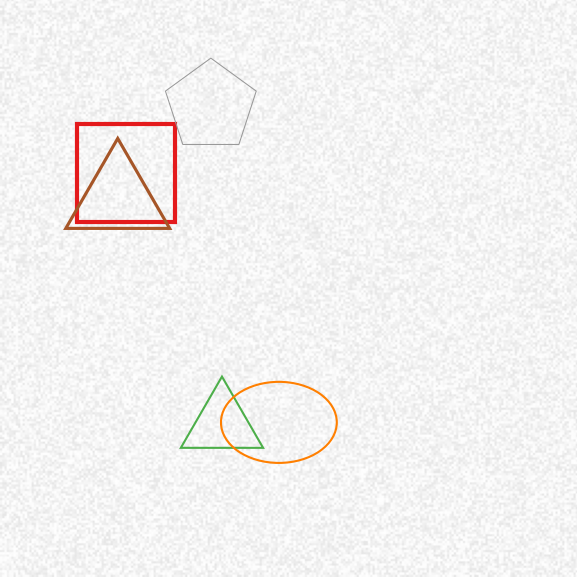[{"shape": "square", "thickness": 2, "radius": 0.42, "center": [0.219, 0.7]}, {"shape": "triangle", "thickness": 1, "radius": 0.41, "center": [0.384, 0.265]}, {"shape": "oval", "thickness": 1, "radius": 0.5, "center": [0.483, 0.268]}, {"shape": "triangle", "thickness": 1.5, "radius": 0.52, "center": [0.204, 0.656]}, {"shape": "pentagon", "thickness": 0.5, "radius": 0.41, "center": [0.365, 0.816]}]